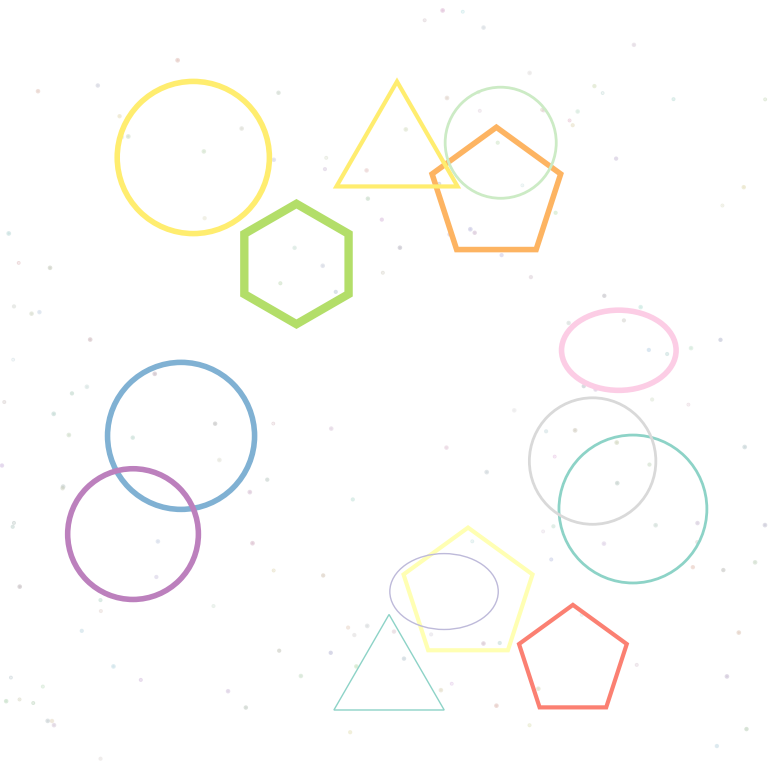[{"shape": "circle", "thickness": 1, "radius": 0.48, "center": [0.822, 0.339]}, {"shape": "triangle", "thickness": 0.5, "radius": 0.41, "center": [0.505, 0.119]}, {"shape": "pentagon", "thickness": 1.5, "radius": 0.44, "center": [0.608, 0.227]}, {"shape": "oval", "thickness": 0.5, "radius": 0.35, "center": [0.577, 0.232]}, {"shape": "pentagon", "thickness": 1.5, "radius": 0.37, "center": [0.744, 0.141]}, {"shape": "circle", "thickness": 2, "radius": 0.48, "center": [0.235, 0.434]}, {"shape": "pentagon", "thickness": 2, "radius": 0.44, "center": [0.645, 0.747]}, {"shape": "hexagon", "thickness": 3, "radius": 0.39, "center": [0.385, 0.657]}, {"shape": "oval", "thickness": 2, "radius": 0.37, "center": [0.804, 0.545]}, {"shape": "circle", "thickness": 1, "radius": 0.41, "center": [0.77, 0.401]}, {"shape": "circle", "thickness": 2, "radius": 0.42, "center": [0.173, 0.306]}, {"shape": "circle", "thickness": 1, "radius": 0.36, "center": [0.65, 0.815]}, {"shape": "triangle", "thickness": 1.5, "radius": 0.45, "center": [0.516, 0.803]}, {"shape": "circle", "thickness": 2, "radius": 0.49, "center": [0.251, 0.795]}]